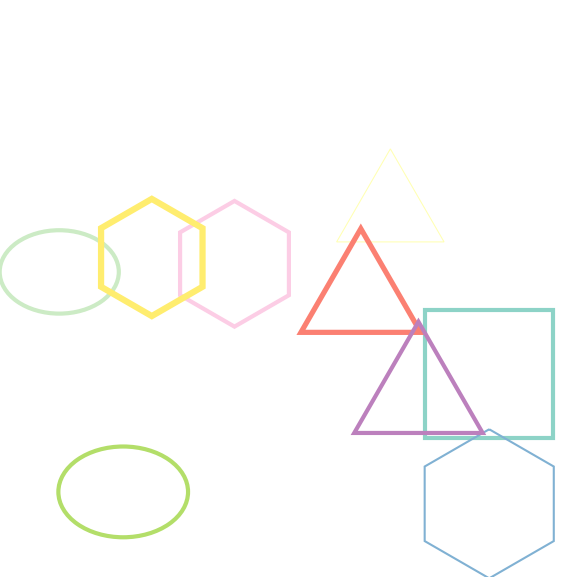[{"shape": "square", "thickness": 2, "radius": 0.56, "center": [0.847, 0.351]}, {"shape": "triangle", "thickness": 0.5, "radius": 0.54, "center": [0.676, 0.634]}, {"shape": "triangle", "thickness": 2.5, "radius": 0.6, "center": [0.625, 0.483]}, {"shape": "hexagon", "thickness": 1, "radius": 0.65, "center": [0.847, 0.127]}, {"shape": "oval", "thickness": 2, "radius": 0.56, "center": [0.213, 0.147]}, {"shape": "hexagon", "thickness": 2, "radius": 0.54, "center": [0.406, 0.542]}, {"shape": "triangle", "thickness": 2, "radius": 0.64, "center": [0.725, 0.314]}, {"shape": "oval", "thickness": 2, "radius": 0.52, "center": [0.103, 0.528]}, {"shape": "hexagon", "thickness": 3, "radius": 0.51, "center": [0.263, 0.553]}]